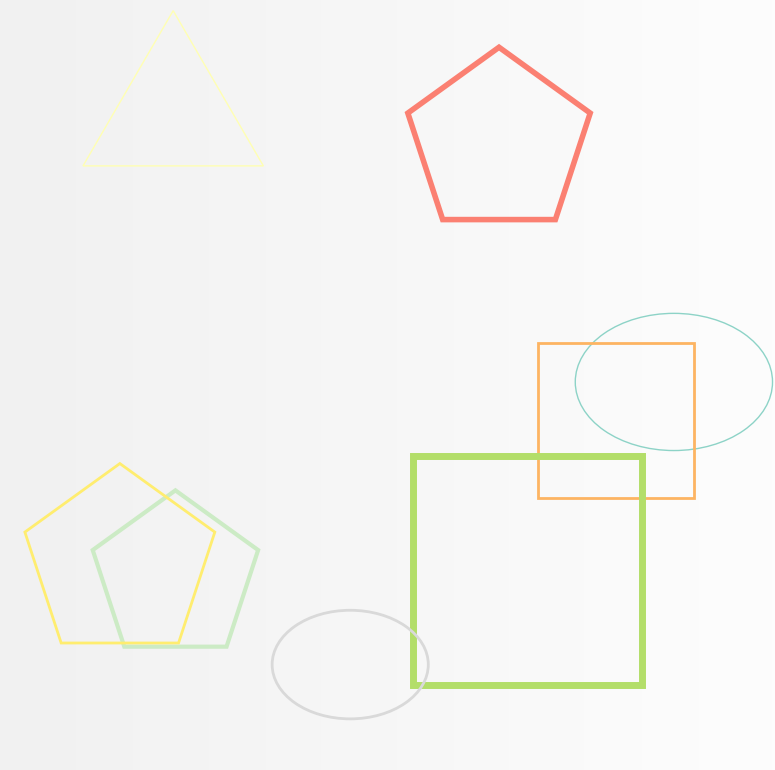[{"shape": "oval", "thickness": 0.5, "radius": 0.64, "center": [0.87, 0.504]}, {"shape": "triangle", "thickness": 0.5, "radius": 0.67, "center": [0.223, 0.852]}, {"shape": "pentagon", "thickness": 2, "radius": 0.62, "center": [0.644, 0.815]}, {"shape": "square", "thickness": 1, "radius": 0.5, "center": [0.794, 0.454]}, {"shape": "square", "thickness": 2.5, "radius": 0.74, "center": [0.681, 0.259]}, {"shape": "oval", "thickness": 1, "radius": 0.5, "center": [0.452, 0.137]}, {"shape": "pentagon", "thickness": 1.5, "radius": 0.56, "center": [0.226, 0.251]}, {"shape": "pentagon", "thickness": 1, "radius": 0.64, "center": [0.155, 0.269]}]